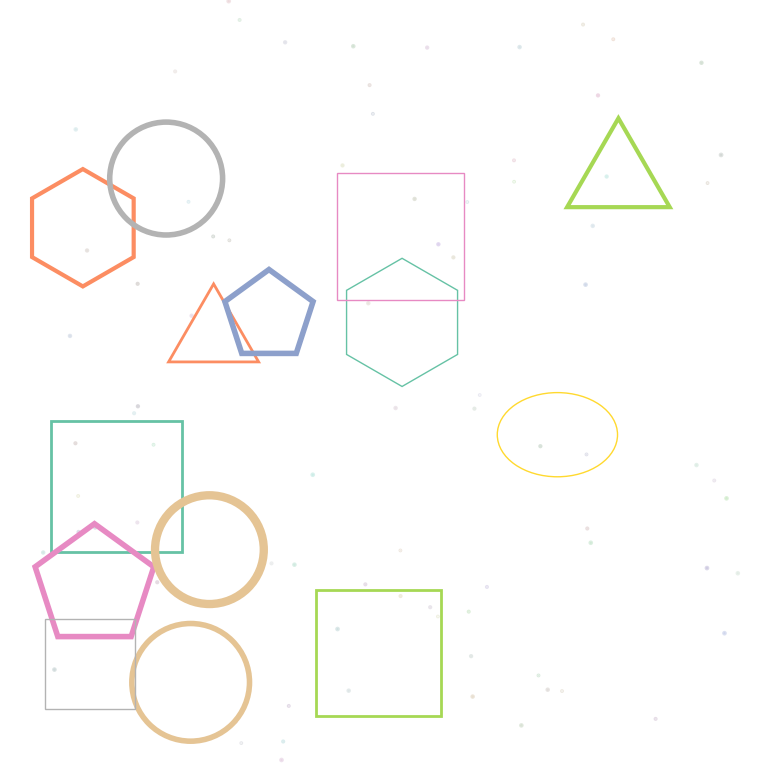[{"shape": "hexagon", "thickness": 0.5, "radius": 0.42, "center": [0.522, 0.581]}, {"shape": "square", "thickness": 1, "radius": 0.42, "center": [0.151, 0.368]}, {"shape": "hexagon", "thickness": 1.5, "radius": 0.38, "center": [0.108, 0.704]}, {"shape": "triangle", "thickness": 1, "radius": 0.34, "center": [0.277, 0.564]}, {"shape": "pentagon", "thickness": 2, "radius": 0.3, "center": [0.349, 0.59]}, {"shape": "pentagon", "thickness": 2, "radius": 0.41, "center": [0.123, 0.239]}, {"shape": "square", "thickness": 0.5, "radius": 0.41, "center": [0.52, 0.693]}, {"shape": "square", "thickness": 1, "radius": 0.41, "center": [0.491, 0.152]}, {"shape": "triangle", "thickness": 1.5, "radius": 0.38, "center": [0.803, 0.769]}, {"shape": "oval", "thickness": 0.5, "radius": 0.39, "center": [0.724, 0.435]}, {"shape": "circle", "thickness": 3, "radius": 0.35, "center": [0.272, 0.286]}, {"shape": "circle", "thickness": 2, "radius": 0.38, "center": [0.248, 0.114]}, {"shape": "circle", "thickness": 2, "radius": 0.37, "center": [0.216, 0.768]}, {"shape": "square", "thickness": 0.5, "radius": 0.29, "center": [0.117, 0.137]}]